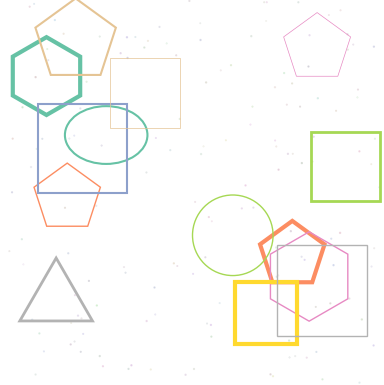[{"shape": "oval", "thickness": 1.5, "radius": 0.54, "center": [0.276, 0.649]}, {"shape": "hexagon", "thickness": 3, "radius": 0.51, "center": [0.121, 0.802]}, {"shape": "pentagon", "thickness": 3, "radius": 0.44, "center": [0.759, 0.338]}, {"shape": "pentagon", "thickness": 1, "radius": 0.45, "center": [0.175, 0.486]}, {"shape": "square", "thickness": 1.5, "radius": 0.58, "center": [0.214, 0.615]}, {"shape": "pentagon", "thickness": 0.5, "radius": 0.46, "center": [0.824, 0.876]}, {"shape": "hexagon", "thickness": 1, "radius": 0.58, "center": [0.803, 0.282]}, {"shape": "square", "thickness": 2, "radius": 0.45, "center": [0.897, 0.568]}, {"shape": "circle", "thickness": 1, "radius": 0.52, "center": [0.605, 0.389]}, {"shape": "square", "thickness": 3, "radius": 0.4, "center": [0.691, 0.187]}, {"shape": "pentagon", "thickness": 1.5, "radius": 0.55, "center": [0.196, 0.894]}, {"shape": "square", "thickness": 0.5, "radius": 0.46, "center": [0.376, 0.759]}, {"shape": "square", "thickness": 1, "radius": 0.59, "center": [0.837, 0.245]}, {"shape": "triangle", "thickness": 2, "radius": 0.54, "center": [0.146, 0.221]}]